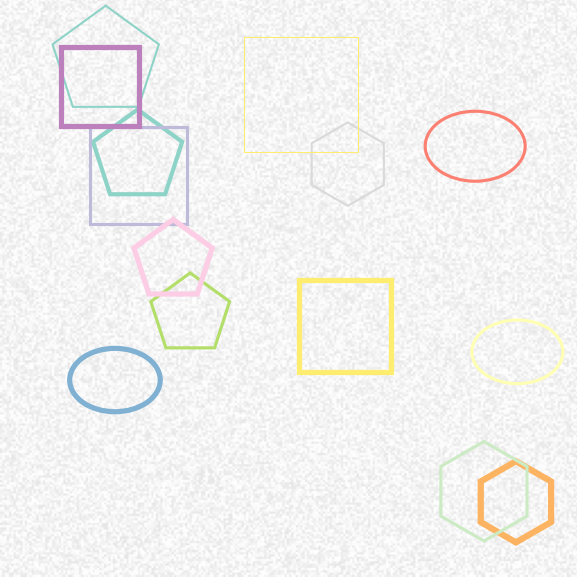[{"shape": "pentagon", "thickness": 1, "radius": 0.48, "center": [0.183, 0.892]}, {"shape": "pentagon", "thickness": 2, "radius": 0.41, "center": [0.238, 0.728]}, {"shape": "oval", "thickness": 1.5, "radius": 0.39, "center": [0.896, 0.39]}, {"shape": "square", "thickness": 1.5, "radius": 0.42, "center": [0.24, 0.695]}, {"shape": "oval", "thickness": 1.5, "radius": 0.43, "center": [0.823, 0.746]}, {"shape": "oval", "thickness": 2.5, "radius": 0.39, "center": [0.199, 0.341]}, {"shape": "hexagon", "thickness": 3, "radius": 0.35, "center": [0.893, 0.13]}, {"shape": "pentagon", "thickness": 1.5, "radius": 0.36, "center": [0.329, 0.455]}, {"shape": "pentagon", "thickness": 2.5, "radius": 0.36, "center": [0.3, 0.548]}, {"shape": "hexagon", "thickness": 1, "radius": 0.36, "center": [0.602, 0.715]}, {"shape": "square", "thickness": 2.5, "radius": 0.34, "center": [0.173, 0.849]}, {"shape": "hexagon", "thickness": 1.5, "radius": 0.43, "center": [0.838, 0.148]}, {"shape": "square", "thickness": 2.5, "radius": 0.4, "center": [0.598, 0.434]}, {"shape": "square", "thickness": 0.5, "radius": 0.5, "center": [0.521, 0.835]}]